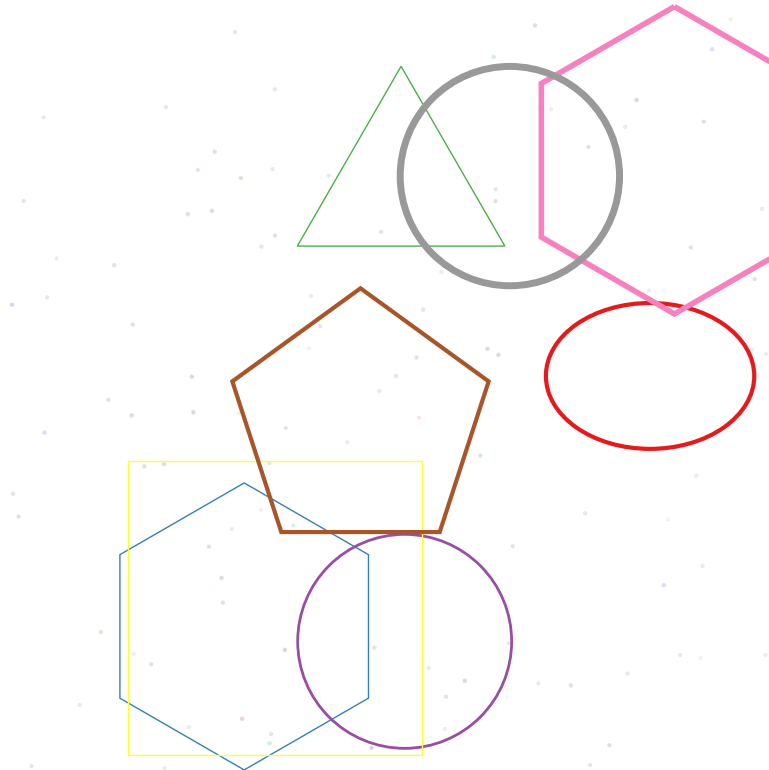[{"shape": "oval", "thickness": 1.5, "radius": 0.68, "center": [0.844, 0.512]}, {"shape": "hexagon", "thickness": 0.5, "radius": 0.93, "center": [0.317, 0.186]}, {"shape": "triangle", "thickness": 0.5, "radius": 0.78, "center": [0.521, 0.758]}, {"shape": "circle", "thickness": 1, "radius": 0.69, "center": [0.526, 0.167]}, {"shape": "square", "thickness": 0.5, "radius": 0.95, "center": [0.357, 0.21]}, {"shape": "pentagon", "thickness": 1.5, "radius": 0.87, "center": [0.468, 0.451]}, {"shape": "hexagon", "thickness": 2, "radius": 1.0, "center": [0.876, 0.792]}, {"shape": "circle", "thickness": 2.5, "radius": 0.71, "center": [0.662, 0.771]}]